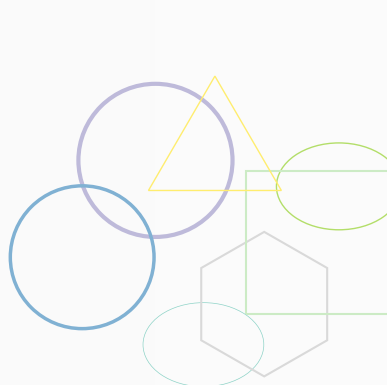[{"shape": "oval", "thickness": 0.5, "radius": 0.78, "center": [0.525, 0.105]}, {"shape": "circle", "thickness": 3, "radius": 0.99, "center": [0.401, 0.583]}, {"shape": "circle", "thickness": 2.5, "radius": 0.93, "center": [0.212, 0.332]}, {"shape": "oval", "thickness": 1, "radius": 0.81, "center": [0.875, 0.516]}, {"shape": "hexagon", "thickness": 1.5, "radius": 0.94, "center": [0.682, 0.21]}, {"shape": "square", "thickness": 1.5, "radius": 0.92, "center": [0.821, 0.37]}, {"shape": "triangle", "thickness": 1, "radius": 0.99, "center": [0.555, 0.604]}]